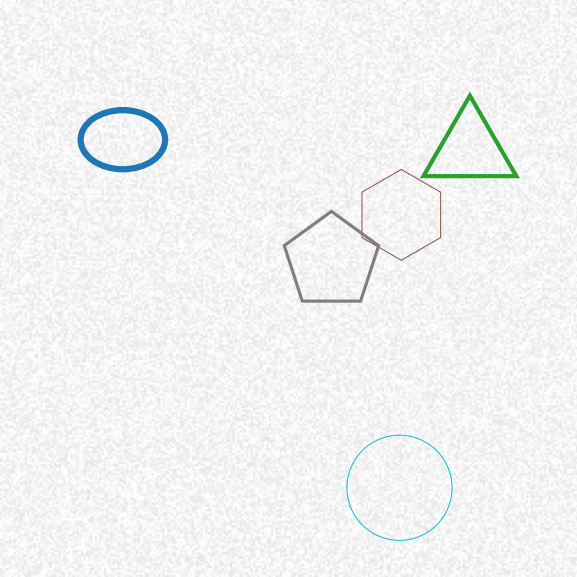[{"shape": "oval", "thickness": 3, "radius": 0.37, "center": [0.213, 0.757]}, {"shape": "triangle", "thickness": 2, "radius": 0.46, "center": [0.814, 0.741]}, {"shape": "hexagon", "thickness": 0.5, "radius": 0.39, "center": [0.695, 0.627]}, {"shape": "pentagon", "thickness": 1.5, "radius": 0.43, "center": [0.574, 0.547]}, {"shape": "circle", "thickness": 0.5, "radius": 0.46, "center": [0.692, 0.154]}]